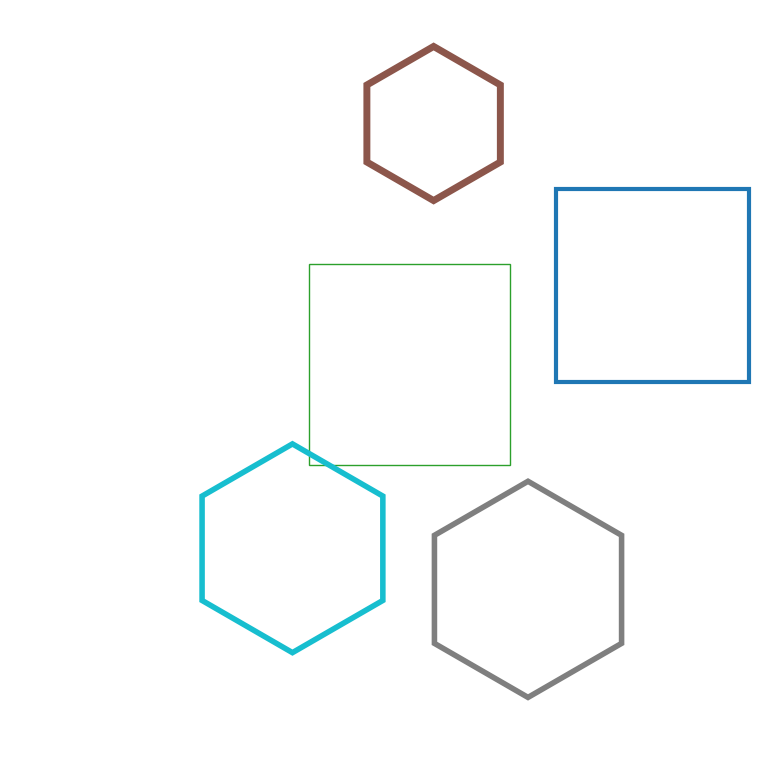[{"shape": "square", "thickness": 1.5, "radius": 0.63, "center": [0.847, 0.629]}, {"shape": "square", "thickness": 0.5, "radius": 0.65, "center": [0.532, 0.527]}, {"shape": "hexagon", "thickness": 2.5, "radius": 0.5, "center": [0.563, 0.84]}, {"shape": "hexagon", "thickness": 2, "radius": 0.7, "center": [0.686, 0.235]}, {"shape": "hexagon", "thickness": 2, "radius": 0.68, "center": [0.38, 0.288]}]